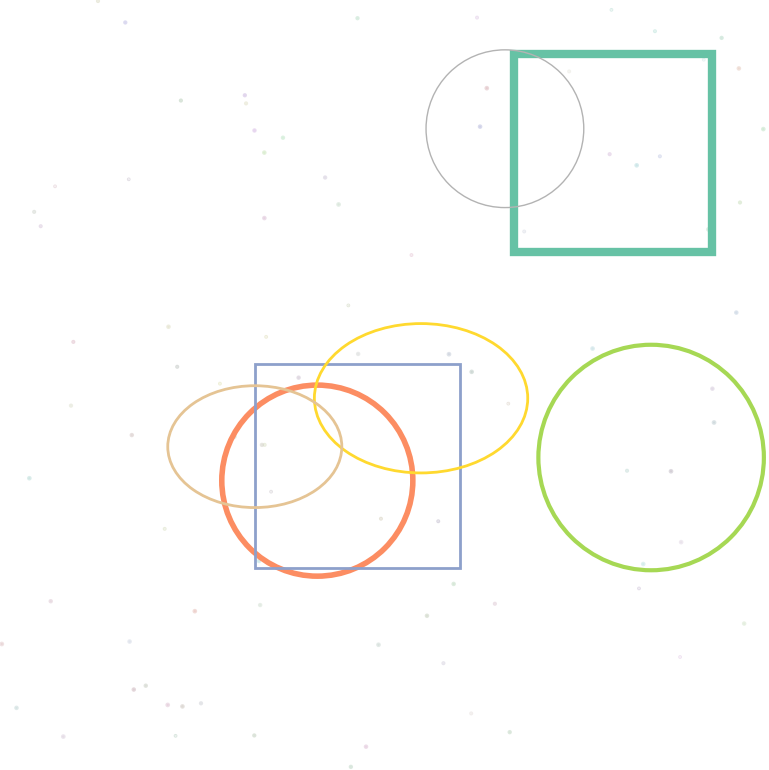[{"shape": "square", "thickness": 3, "radius": 0.64, "center": [0.796, 0.801]}, {"shape": "circle", "thickness": 2, "radius": 0.62, "center": [0.412, 0.376]}, {"shape": "square", "thickness": 1, "radius": 0.66, "center": [0.464, 0.395]}, {"shape": "circle", "thickness": 1.5, "radius": 0.73, "center": [0.846, 0.406]}, {"shape": "oval", "thickness": 1, "radius": 0.69, "center": [0.547, 0.483]}, {"shape": "oval", "thickness": 1, "radius": 0.57, "center": [0.331, 0.42]}, {"shape": "circle", "thickness": 0.5, "radius": 0.51, "center": [0.656, 0.833]}]